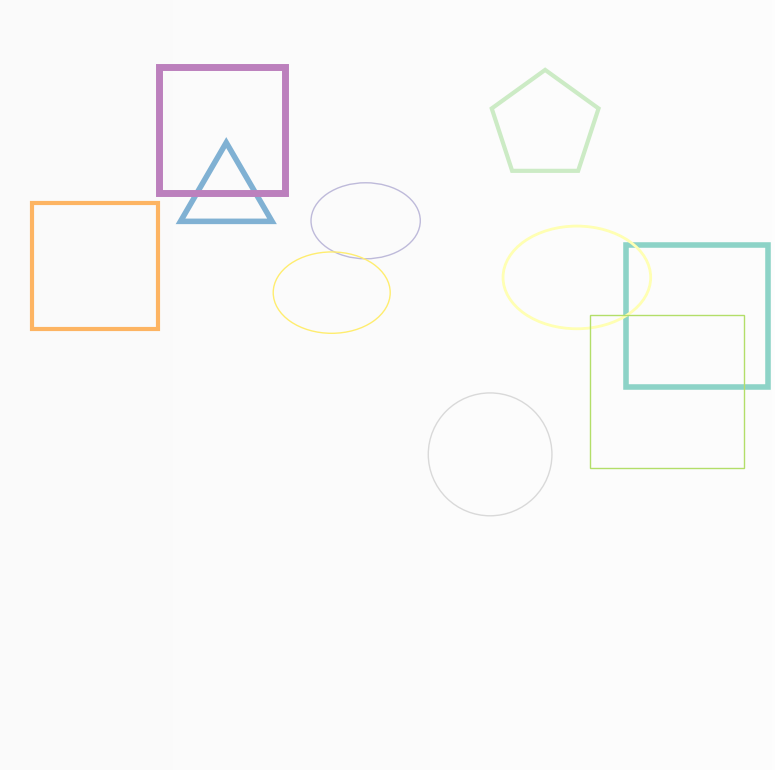[{"shape": "square", "thickness": 2, "radius": 0.46, "center": [0.899, 0.589]}, {"shape": "oval", "thickness": 1, "radius": 0.48, "center": [0.744, 0.64]}, {"shape": "oval", "thickness": 0.5, "radius": 0.35, "center": [0.472, 0.713]}, {"shape": "triangle", "thickness": 2, "radius": 0.34, "center": [0.292, 0.747]}, {"shape": "square", "thickness": 1.5, "radius": 0.41, "center": [0.123, 0.655]}, {"shape": "square", "thickness": 0.5, "radius": 0.5, "center": [0.86, 0.492]}, {"shape": "circle", "thickness": 0.5, "radius": 0.4, "center": [0.632, 0.41]}, {"shape": "square", "thickness": 2.5, "radius": 0.41, "center": [0.286, 0.831]}, {"shape": "pentagon", "thickness": 1.5, "radius": 0.36, "center": [0.703, 0.837]}, {"shape": "oval", "thickness": 0.5, "radius": 0.38, "center": [0.428, 0.62]}]